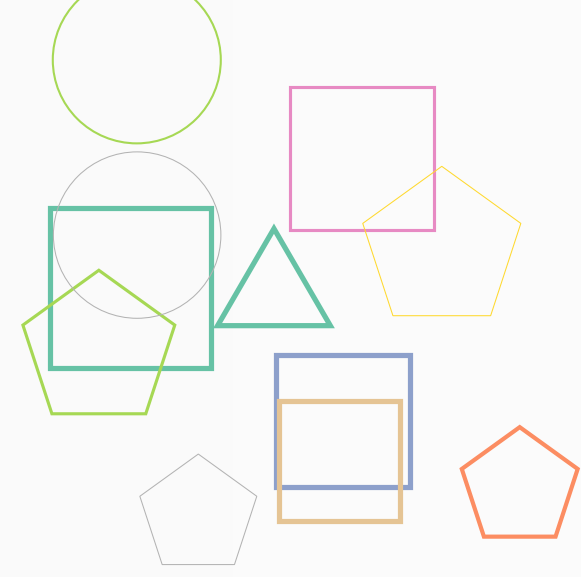[{"shape": "triangle", "thickness": 2.5, "radius": 0.56, "center": [0.471, 0.491]}, {"shape": "square", "thickness": 2.5, "radius": 0.69, "center": [0.224, 0.5]}, {"shape": "pentagon", "thickness": 2, "radius": 0.52, "center": [0.894, 0.155]}, {"shape": "square", "thickness": 2.5, "radius": 0.57, "center": [0.59, 0.27]}, {"shape": "square", "thickness": 1.5, "radius": 0.62, "center": [0.623, 0.724]}, {"shape": "pentagon", "thickness": 1.5, "radius": 0.69, "center": [0.17, 0.394]}, {"shape": "circle", "thickness": 1, "radius": 0.72, "center": [0.235, 0.895]}, {"shape": "pentagon", "thickness": 0.5, "radius": 0.71, "center": [0.76, 0.568]}, {"shape": "square", "thickness": 2.5, "radius": 0.52, "center": [0.585, 0.202]}, {"shape": "pentagon", "thickness": 0.5, "radius": 0.53, "center": [0.341, 0.107]}, {"shape": "circle", "thickness": 0.5, "radius": 0.72, "center": [0.236, 0.592]}]